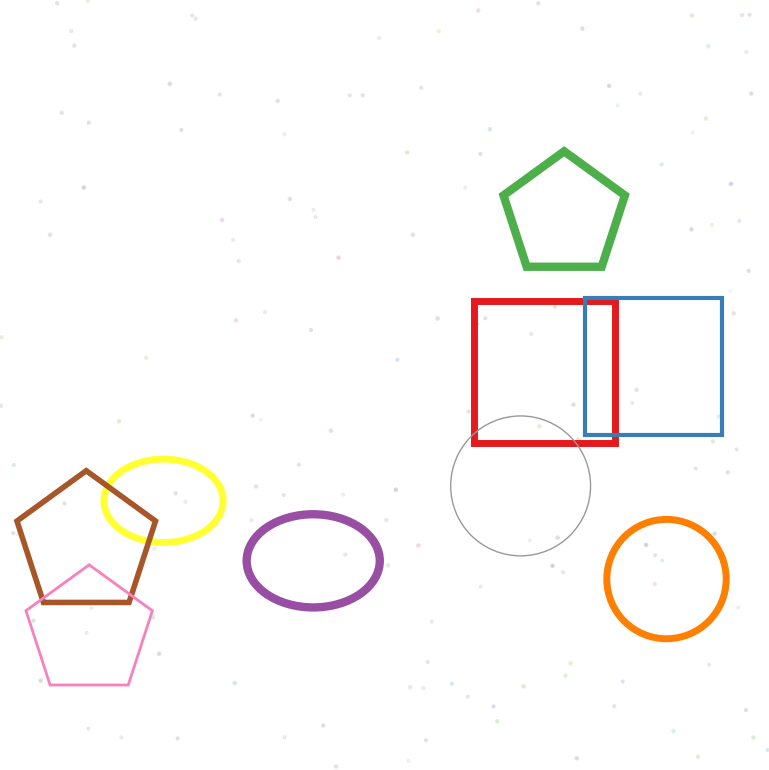[{"shape": "square", "thickness": 2.5, "radius": 0.46, "center": [0.707, 0.517]}, {"shape": "square", "thickness": 1.5, "radius": 0.44, "center": [0.849, 0.524]}, {"shape": "pentagon", "thickness": 3, "radius": 0.41, "center": [0.733, 0.721]}, {"shape": "oval", "thickness": 3, "radius": 0.43, "center": [0.407, 0.272]}, {"shape": "circle", "thickness": 2.5, "radius": 0.39, "center": [0.866, 0.248]}, {"shape": "oval", "thickness": 2.5, "radius": 0.39, "center": [0.212, 0.35]}, {"shape": "pentagon", "thickness": 2, "radius": 0.47, "center": [0.112, 0.294]}, {"shape": "pentagon", "thickness": 1, "radius": 0.43, "center": [0.116, 0.18]}, {"shape": "circle", "thickness": 0.5, "radius": 0.45, "center": [0.676, 0.369]}]